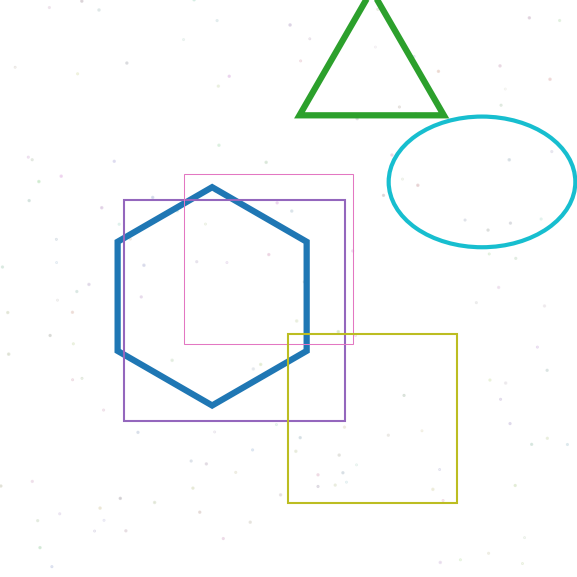[{"shape": "hexagon", "thickness": 3, "radius": 0.94, "center": [0.367, 0.486]}, {"shape": "triangle", "thickness": 3, "radius": 0.72, "center": [0.644, 0.872]}, {"shape": "square", "thickness": 1, "radius": 0.95, "center": [0.406, 0.461]}, {"shape": "square", "thickness": 0.5, "radius": 0.73, "center": [0.465, 0.551]}, {"shape": "square", "thickness": 1, "radius": 0.73, "center": [0.645, 0.275]}, {"shape": "oval", "thickness": 2, "radius": 0.81, "center": [0.835, 0.684]}]